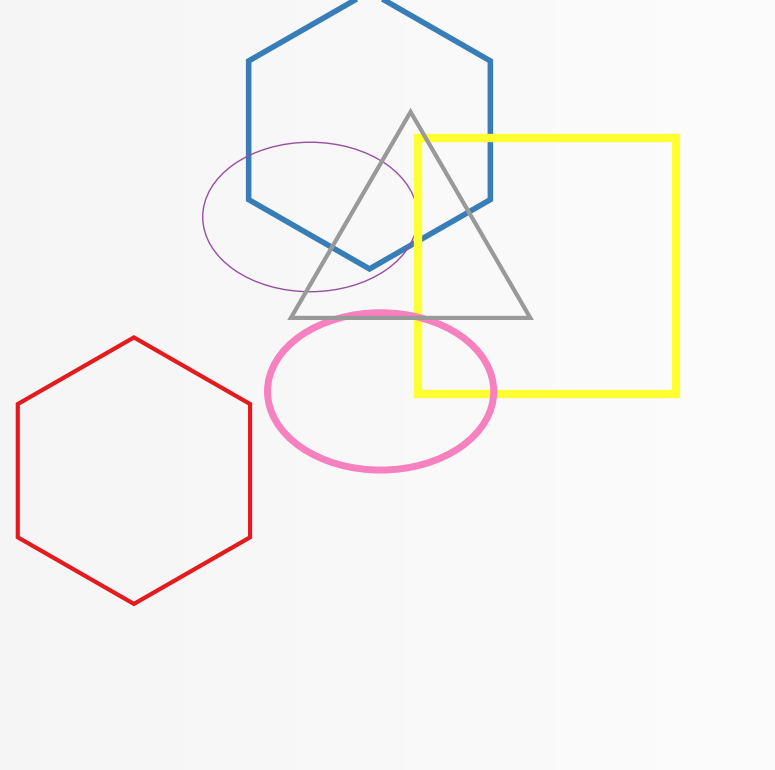[{"shape": "hexagon", "thickness": 1.5, "radius": 0.87, "center": [0.173, 0.389]}, {"shape": "hexagon", "thickness": 2, "radius": 0.9, "center": [0.477, 0.831]}, {"shape": "oval", "thickness": 0.5, "radius": 0.69, "center": [0.4, 0.718]}, {"shape": "square", "thickness": 3, "radius": 0.83, "center": [0.706, 0.655]}, {"shape": "oval", "thickness": 2.5, "radius": 0.73, "center": [0.491, 0.492]}, {"shape": "triangle", "thickness": 1.5, "radius": 0.89, "center": [0.53, 0.676]}]